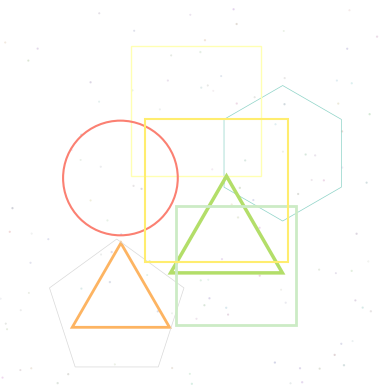[{"shape": "hexagon", "thickness": 0.5, "radius": 0.88, "center": [0.734, 0.602]}, {"shape": "square", "thickness": 1, "radius": 0.84, "center": [0.509, 0.711]}, {"shape": "circle", "thickness": 1.5, "radius": 0.74, "center": [0.313, 0.538]}, {"shape": "triangle", "thickness": 2, "radius": 0.73, "center": [0.314, 0.223]}, {"shape": "triangle", "thickness": 2.5, "radius": 0.84, "center": [0.588, 0.375]}, {"shape": "pentagon", "thickness": 0.5, "radius": 0.92, "center": [0.303, 0.195]}, {"shape": "square", "thickness": 2, "radius": 0.78, "center": [0.612, 0.311]}, {"shape": "square", "thickness": 1.5, "radius": 0.93, "center": [0.562, 0.506]}]